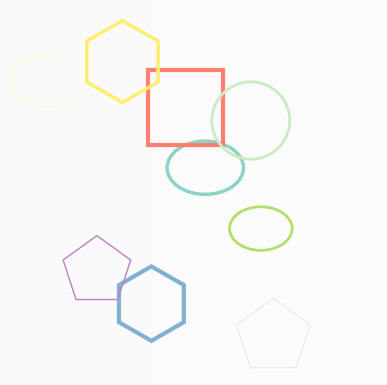[{"shape": "oval", "thickness": 2.5, "radius": 0.49, "center": [0.53, 0.564]}, {"shape": "oval", "thickness": 0.5, "radius": 0.47, "center": [0.12, 0.788]}, {"shape": "square", "thickness": 3, "radius": 0.48, "center": [0.478, 0.72]}, {"shape": "hexagon", "thickness": 3, "radius": 0.48, "center": [0.391, 0.211]}, {"shape": "oval", "thickness": 2, "radius": 0.4, "center": [0.673, 0.406]}, {"shape": "pentagon", "thickness": 0.5, "radius": 0.5, "center": [0.705, 0.125]}, {"shape": "pentagon", "thickness": 1, "radius": 0.46, "center": [0.25, 0.296]}, {"shape": "circle", "thickness": 2, "radius": 0.5, "center": [0.647, 0.687]}, {"shape": "hexagon", "thickness": 2.5, "radius": 0.53, "center": [0.316, 0.84]}]